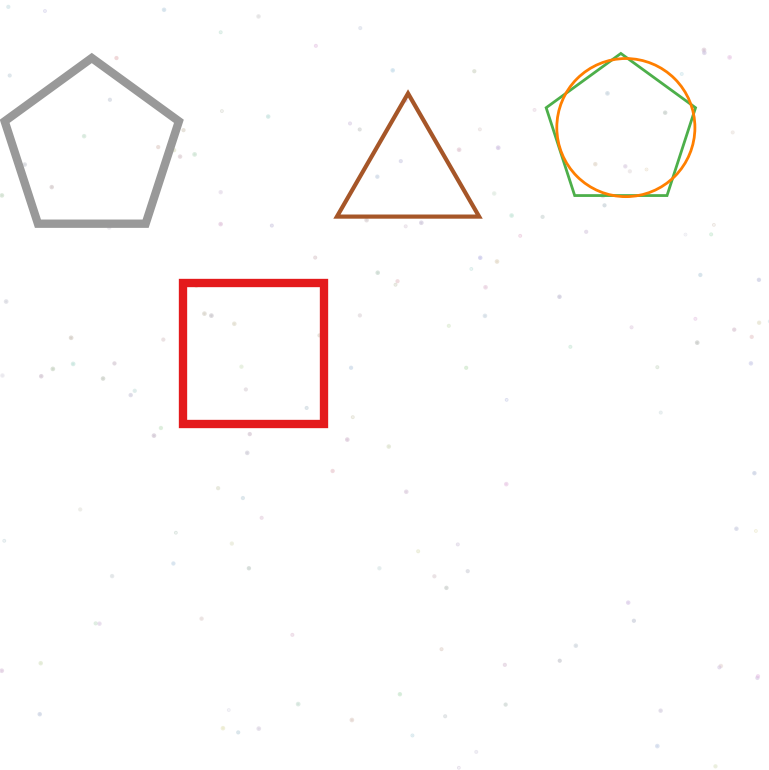[{"shape": "square", "thickness": 3, "radius": 0.46, "center": [0.33, 0.541]}, {"shape": "pentagon", "thickness": 1, "radius": 0.51, "center": [0.806, 0.829]}, {"shape": "circle", "thickness": 1, "radius": 0.45, "center": [0.813, 0.834]}, {"shape": "triangle", "thickness": 1.5, "radius": 0.53, "center": [0.53, 0.772]}, {"shape": "pentagon", "thickness": 3, "radius": 0.59, "center": [0.119, 0.806]}]